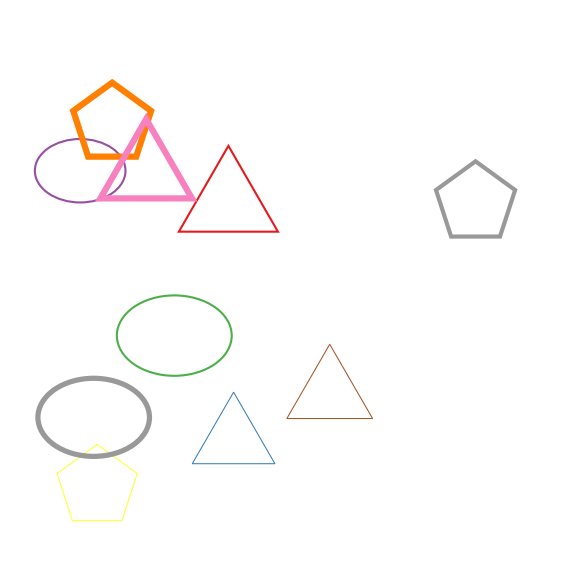[{"shape": "triangle", "thickness": 1, "radius": 0.5, "center": [0.396, 0.648]}, {"shape": "triangle", "thickness": 0.5, "radius": 0.41, "center": [0.404, 0.237]}, {"shape": "oval", "thickness": 1, "radius": 0.5, "center": [0.302, 0.418]}, {"shape": "oval", "thickness": 1, "radius": 0.39, "center": [0.139, 0.704]}, {"shape": "pentagon", "thickness": 3, "radius": 0.35, "center": [0.194, 0.785]}, {"shape": "pentagon", "thickness": 0.5, "radius": 0.36, "center": [0.168, 0.157]}, {"shape": "triangle", "thickness": 0.5, "radius": 0.43, "center": [0.571, 0.317]}, {"shape": "triangle", "thickness": 3, "radius": 0.46, "center": [0.253, 0.701]}, {"shape": "pentagon", "thickness": 2, "radius": 0.36, "center": [0.823, 0.648]}, {"shape": "oval", "thickness": 2.5, "radius": 0.48, "center": [0.162, 0.276]}]